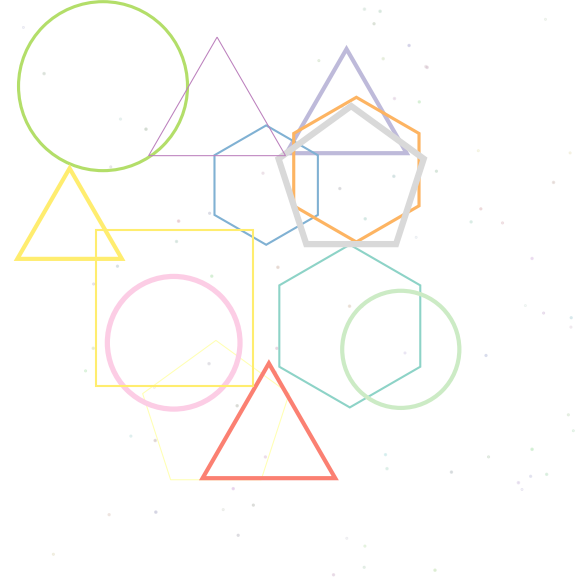[{"shape": "hexagon", "thickness": 1, "radius": 0.7, "center": [0.606, 0.435]}, {"shape": "pentagon", "thickness": 0.5, "radius": 0.67, "center": [0.374, 0.276]}, {"shape": "triangle", "thickness": 2, "radius": 0.6, "center": [0.6, 0.794]}, {"shape": "triangle", "thickness": 2, "radius": 0.66, "center": [0.466, 0.237]}, {"shape": "hexagon", "thickness": 1, "radius": 0.52, "center": [0.461, 0.679]}, {"shape": "hexagon", "thickness": 1.5, "radius": 0.63, "center": [0.617, 0.705]}, {"shape": "circle", "thickness": 1.5, "radius": 0.73, "center": [0.178, 0.85]}, {"shape": "circle", "thickness": 2.5, "radius": 0.57, "center": [0.301, 0.406]}, {"shape": "pentagon", "thickness": 3, "radius": 0.66, "center": [0.608, 0.683]}, {"shape": "triangle", "thickness": 0.5, "radius": 0.68, "center": [0.376, 0.798]}, {"shape": "circle", "thickness": 2, "radius": 0.51, "center": [0.694, 0.394]}, {"shape": "square", "thickness": 1, "radius": 0.68, "center": [0.302, 0.466]}, {"shape": "triangle", "thickness": 2, "radius": 0.52, "center": [0.12, 0.603]}]